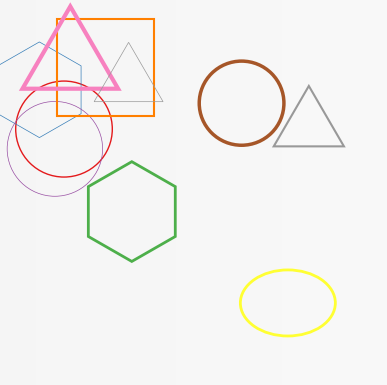[{"shape": "circle", "thickness": 1, "radius": 0.62, "center": [0.165, 0.665]}, {"shape": "hexagon", "thickness": 0.5, "radius": 0.62, "center": [0.102, 0.767]}, {"shape": "hexagon", "thickness": 2, "radius": 0.65, "center": [0.34, 0.45]}, {"shape": "circle", "thickness": 0.5, "radius": 0.62, "center": [0.142, 0.613]}, {"shape": "square", "thickness": 1.5, "radius": 0.63, "center": [0.272, 0.825]}, {"shape": "oval", "thickness": 2, "radius": 0.61, "center": [0.743, 0.213]}, {"shape": "circle", "thickness": 2.5, "radius": 0.55, "center": [0.623, 0.732]}, {"shape": "triangle", "thickness": 3, "radius": 0.71, "center": [0.181, 0.841]}, {"shape": "triangle", "thickness": 0.5, "radius": 0.51, "center": [0.332, 0.787]}, {"shape": "triangle", "thickness": 1.5, "radius": 0.52, "center": [0.797, 0.672]}]